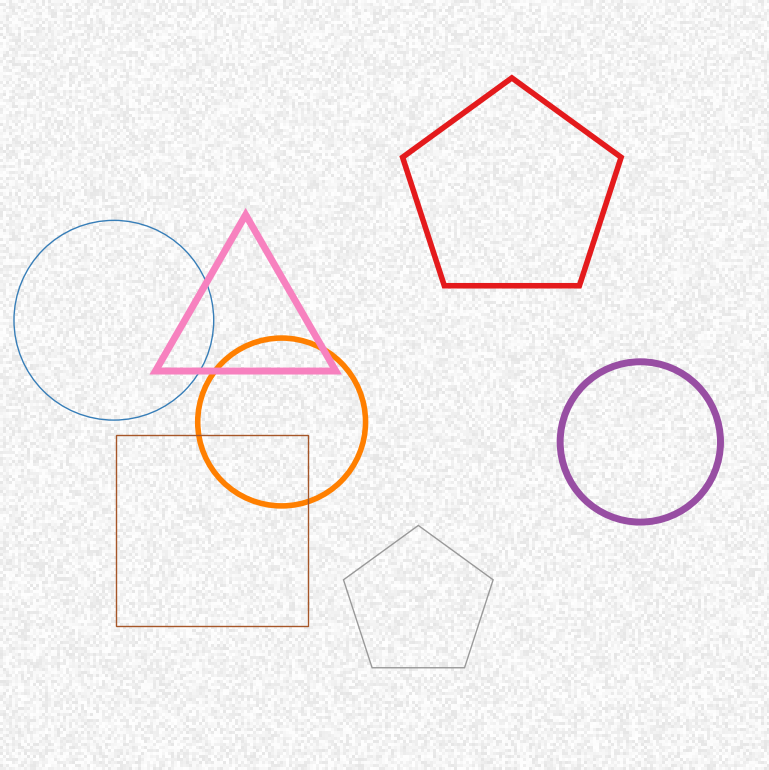[{"shape": "pentagon", "thickness": 2, "radius": 0.75, "center": [0.665, 0.75]}, {"shape": "circle", "thickness": 0.5, "radius": 0.65, "center": [0.148, 0.584]}, {"shape": "circle", "thickness": 2.5, "radius": 0.52, "center": [0.832, 0.426]}, {"shape": "circle", "thickness": 2, "radius": 0.54, "center": [0.366, 0.452]}, {"shape": "square", "thickness": 0.5, "radius": 0.62, "center": [0.275, 0.311]}, {"shape": "triangle", "thickness": 2.5, "radius": 0.68, "center": [0.319, 0.586]}, {"shape": "pentagon", "thickness": 0.5, "radius": 0.51, "center": [0.543, 0.215]}]